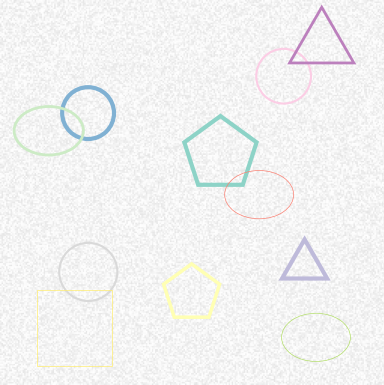[{"shape": "pentagon", "thickness": 3, "radius": 0.49, "center": [0.573, 0.6]}, {"shape": "pentagon", "thickness": 2.5, "radius": 0.38, "center": [0.498, 0.238]}, {"shape": "triangle", "thickness": 3, "radius": 0.34, "center": [0.791, 0.31]}, {"shape": "oval", "thickness": 0.5, "radius": 0.45, "center": [0.673, 0.494]}, {"shape": "circle", "thickness": 3, "radius": 0.34, "center": [0.229, 0.706]}, {"shape": "oval", "thickness": 0.5, "radius": 0.45, "center": [0.821, 0.124]}, {"shape": "circle", "thickness": 1.5, "radius": 0.36, "center": [0.737, 0.802]}, {"shape": "circle", "thickness": 1.5, "radius": 0.38, "center": [0.229, 0.294]}, {"shape": "triangle", "thickness": 2, "radius": 0.48, "center": [0.836, 0.885]}, {"shape": "oval", "thickness": 2, "radius": 0.45, "center": [0.127, 0.66]}, {"shape": "square", "thickness": 0.5, "radius": 0.49, "center": [0.193, 0.148]}]